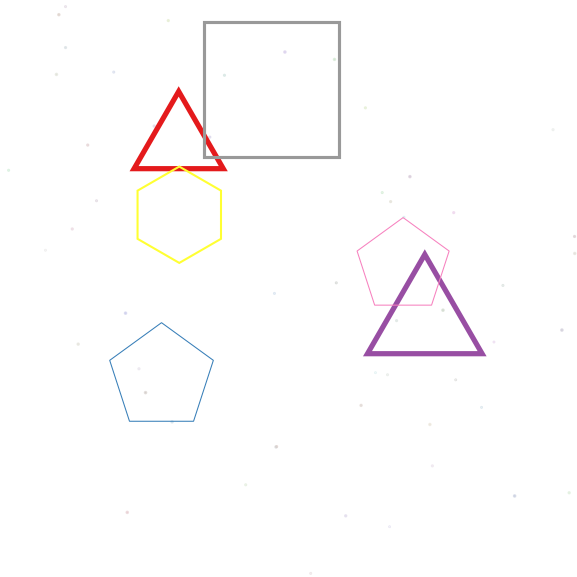[{"shape": "triangle", "thickness": 2.5, "radius": 0.45, "center": [0.309, 0.752]}, {"shape": "pentagon", "thickness": 0.5, "radius": 0.47, "center": [0.28, 0.346]}, {"shape": "triangle", "thickness": 2.5, "radius": 0.57, "center": [0.736, 0.444]}, {"shape": "hexagon", "thickness": 1, "radius": 0.42, "center": [0.31, 0.627]}, {"shape": "pentagon", "thickness": 0.5, "radius": 0.42, "center": [0.698, 0.539]}, {"shape": "square", "thickness": 1.5, "radius": 0.59, "center": [0.471, 0.844]}]